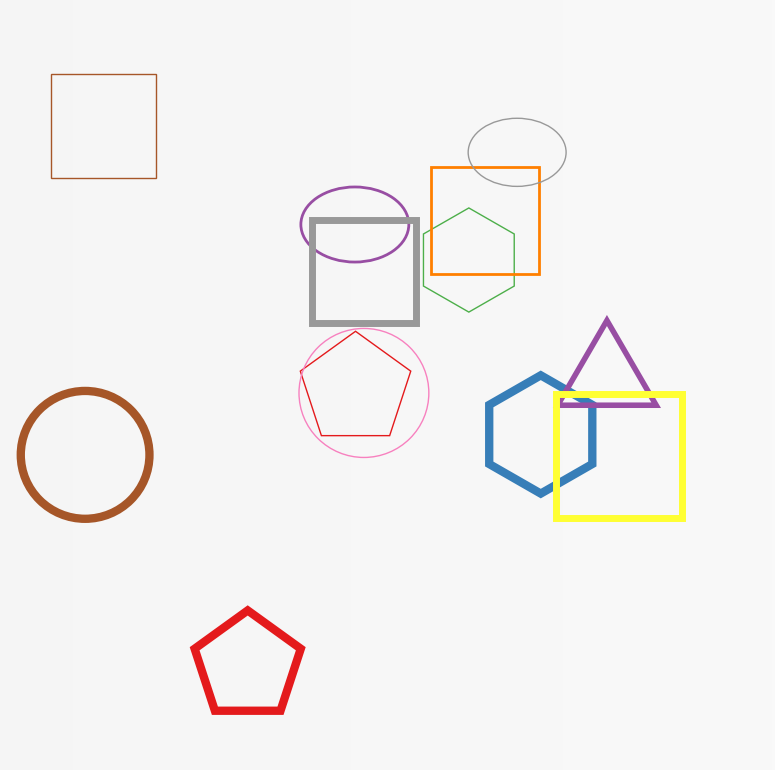[{"shape": "pentagon", "thickness": 0.5, "radius": 0.37, "center": [0.459, 0.495]}, {"shape": "pentagon", "thickness": 3, "radius": 0.36, "center": [0.32, 0.135]}, {"shape": "hexagon", "thickness": 3, "radius": 0.38, "center": [0.698, 0.436]}, {"shape": "hexagon", "thickness": 0.5, "radius": 0.34, "center": [0.605, 0.662]}, {"shape": "oval", "thickness": 1, "radius": 0.35, "center": [0.458, 0.708]}, {"shape": "triangle", "thickness": 2, "radius": 0.37, "center": [0.783, 0.51]}, {"shape": "square", "thickness": 1, "radius": 0.35, "center": [0.625, 0.714]}, {"shape": "square", "thickness": 2.5, "radius": 0.4, "center": [0.799, 0.408]}, {"shape": "circle", "thickness": 3, "radius": 0.42, "center": [0.11, 0.409]}, {"shape": "square", "thickness": 0.5, "radius": 0.34, "center": [0.134, 0.836]}, {"shape": "circle", "thickness": 0.5, "radius": 0.42, "center": [0.47, 0.49]}, {"shape": "oval", "thickness": 0.5, "radius": 0.32, "center": [0.667, 0.802]}, {"shape": "square", "thickness": 2.5, "radius": 0.34, "center": [0.47, 0.647]}]